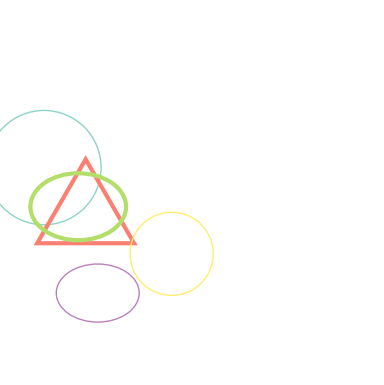[{"shape": "circle", "thickness": 1, "radius": 0.74, "center": [0.114, 0.565]}, {"shape": "triangle", "thickness": 3, "radius": 0.73, "center": [0.222, 0.441]}, {"shape": "oval", "thickness": 3, "radius": 0.62, "center": [0.203, 0.463]}, {"shape": "oval", "thickness": 1, "radius": 0.54, "center": [0.254, 0.239]}, {"shape": "circle", "thickness": 1, "radius": 0.54, "center": [0.446, 0.341]}]